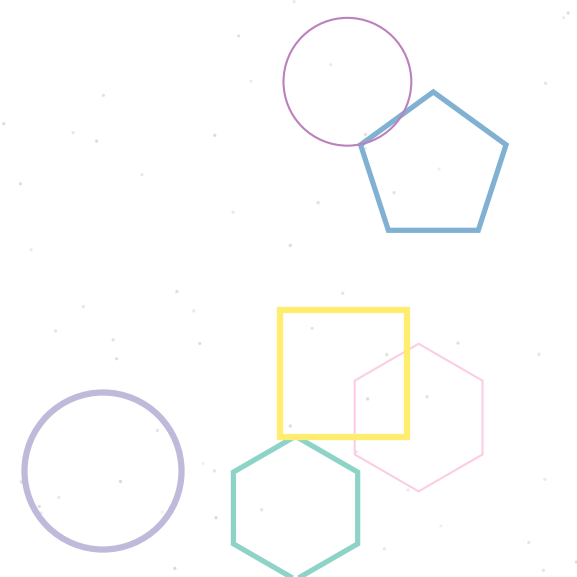[{"shape": "hexagon", "thickness": 2.5, "radius": 0.62, "center": [0.512, 0.12]}, {"shape": "circle", "thickness": 3, "radius": 0.68, "center": [0.178, 0.184]}, {"shape": "pentagon", "thickness": 2.5, "radius": 0.66, "center": [0.75, 0.707]}, {"shape": "hexagon", "thickness": 1, "radius": 0.64, "center": [0.725, 0.276]}, {"shape": "circle", "thickness": 1, "radius": 0.55, "center": [0.602, 0.858]}, {"shape": "square", "thickness": 3, "radius": 0.55, "center": [0.595, 0.352]}]